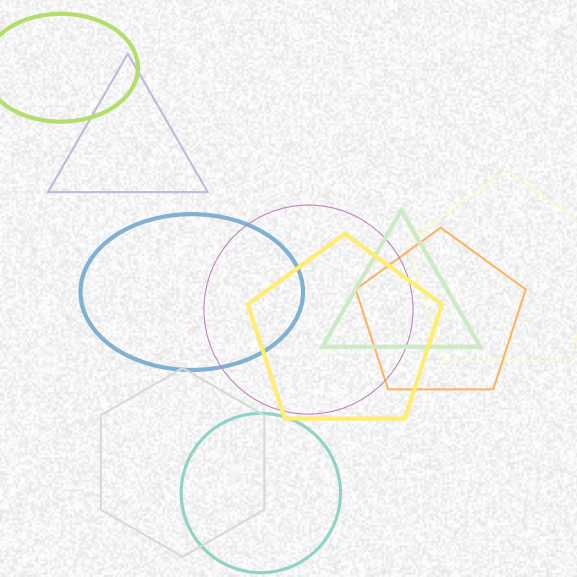[{"shape": "circle", "thickness": 1.5, "radius": 0.69, "center": [0.452, 0.145]}, {"shape": "pentagon", "thickness": 0.5, "radius": 0.91, "center": [0.877, 0.522]}, {"shape": "triangle", "thickness": 1, "radius": 0.8, "center": [0.221, 0.746]}, {"shape": "oval", "thickness": 2, "radius": 0.96, "center": [0.332, 0.493]}, {"shape": "pentagon", "thickness": 1, "radius": 0.77, "center": [0.763, 0.45]}, {"shape": "oval", "thickness": 2, "radius": 0.67, "center": [0.105, 0.882]}, {"shape": "hexagon", "thickness": 1, "radius": 0.82, "center": [0.316, 0.198]}, {"shape": "circle", "thickness": 0.5, "radius": 0.91, "center": [0.534, 0.463]}, {"shape": "triangle", "thickness": 2, "radius": 0.79, "center": [0.695, 0.478]}, {"shape": "pentagon", "thickness": 2, "radius": 0.88, "center": [0.597, 0.417]}]